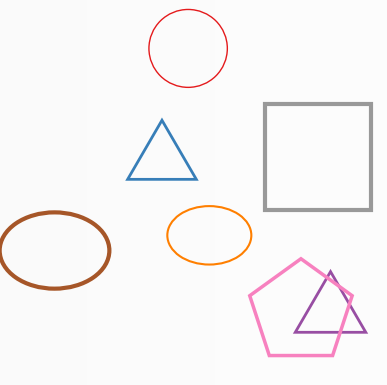[{"shape": "circle", "thickness": 1, "radius": 0.51, "center": [0.486, 0.874]}, {"shape": "triangle", "thickness": 2, "radius": 0.51, "center": [0.418, 0.585]}, {"shape": "triangle", "thickness": 2, "radius": 0.53, "center": [0.853, 0.189]}, {"shape": "oval", "thickness": 1.5, "radius": 0.54, "center": [0.54, 0.389]}, {"shape": "oval", "thickness": 3, "radius": 0.71, "center": [0.141, 0.349]}, {"shape": "pentagon", "thickness": 2.5, "radius": 0.69, "center": [0.777, 0.189]}, {"shape": "square", "thickness": 3, "radius": 0.69, "center": [0.82, 0.593]}]